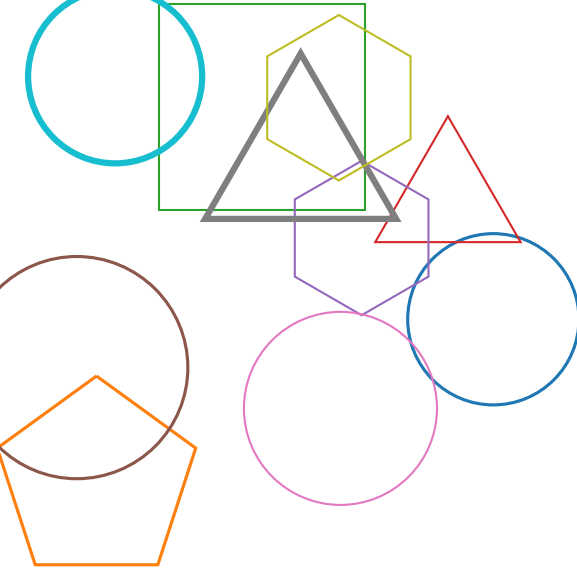[{"shape": "circle", "thickness": 1.5, "radius": 0.74, "center": [0.854, 0.446]}, {"shape": "pentagon", "thickness": 1.5, "radius": 0.9, "center": [0.167, 0.167]}, {"shape": "square", "thickness": 1, "radius": 0.89, "center": [0.454, 0.813]}, {"shape": "triangle", "thickness": 1, "radius": 0.73, "center": [0.776, 0.653]}, {"shape": "hexagon", "thickness": 1, "radius": 0.67, "center": [0.626, 0.587]}, {"shape": "circle", "thickness": 1.5, "radius": 0.96, "center": [0.133, 0.363]}, {"shape": "circle", "thickness": 1, "radius": 0.84, "center": [0.59, 0.292]}, {"shape": "triangle", "thickness": 3, "radius": 0.95, "center": [0.521, 0.716]}, {"shape": "hexagon", "thickness": 1, "radius": 0.72, "center": [0.587, 0.83]}, {"shape": "circle", "thickness": 3, "radius": 0.75, "center": [0.199, 0.867]}]